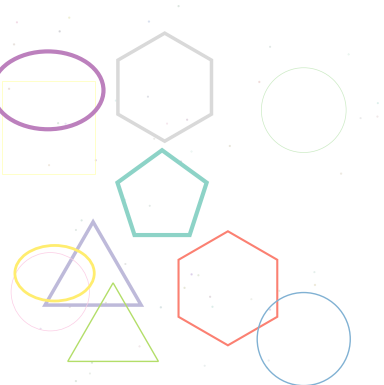[{"shape": "pentagon", "thickness": 3, "radius": 0.61, "center": [0.421, 0.488]}, {"shape": "square", "thickness": 0.5, "radius": 0.6, "center": [0.127, 0.67]}, {"shape": "triangle", "thickness": 2.5, "radius": 0.72, "center": [0.242, 0.28]}, {"shape": "hexagon", "thickness": 1.5, "radius": 0.74, "center": [0.592, 0.251]}, {"shape": "circle", "thickness": 1, "radius": 0.6, "center": [0.789, 0.119]}, {"shape": "triangle", "thickness": 1, "radius": 0.68, "center": [0.294, 0.129]}, {"shape": "circle", "thickness": 0.5, "radius": 0.51, "center": [0.131, 0.242]}, {"shape": "hexagon", "thickness": 2.5, "radius": 0.7, "center": [0.428, 0.774]}, {"shape": "oval", "thickness": 3, "radius": 0.72, "center": [0.124, 0.765]}, {"shape": "circle", "thickness": 0.5, "radius": 0.55, "center": [0.789, 0.714]}, {"shape": "oval", "thickness": 2, "radius": 0.52, "center": [0.142, 0.29]}]